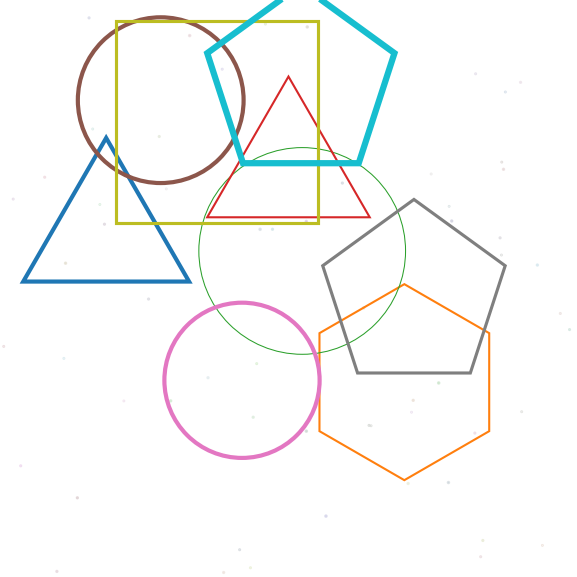[{"shape": "triangle", "thickness": 2, "radius": 0.83, "center": [0.184, 0.594]}, {"shape": "hexagon", "thickness": 1, "radius": 0.85, "center": [0.7, 0.337]}, {"shape": "circle", "thickness": 0.5, "radius": 0.89, "center": [0.523, 0.565]}, {"shape": "triangle", "thickness": 1, "radius": 0.81, "center": [0.5, 0.704]}, {"shape": "circle", "thickness": 2, "radius": 0.72, "center": [0.278, 0.826]}, {"shape": "circle", "thickness": 2, "radius": 0.67, "center": [0.419, 0.341]}, {"shape": "pentagon", "thickness": 1.5, "radius": 0.83, "center": [0.717, 0.488]}, {"shape": "square", "thickness": 1.5, "radius": 0.88, "center": [0.376, 0.788]}, {"shape": "pentagon", "thickness": 3, "radius": 0.85, "center": [0.521, 0.854]}]